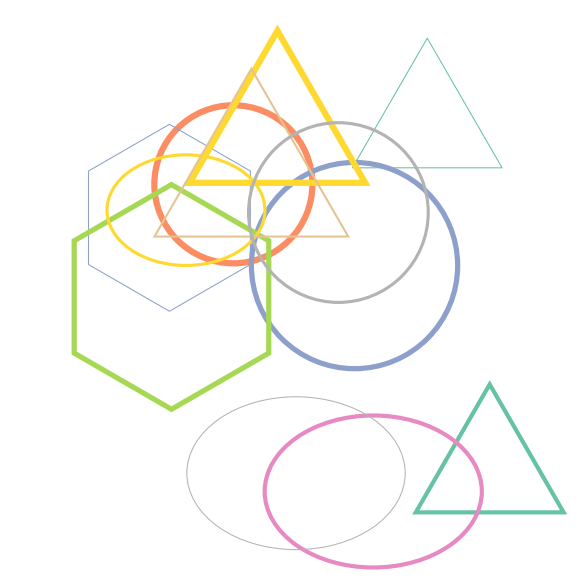[{"shape": "triangle", "thickness": 0.5, "radius": 0.75, "center": [0.74, 0.783]}, {"shape": "triangle", "thickness": 2, "radius": 0.74, "center": [0.848, 0.186]}, {"shape": "circle", "thickness": 3, "radius": 0.68, "center": [0.404, 0.68]}, {"shape": "circle", "thickness": 2.5, "radius": 0.89, "center": [0.614, 0.539]}, {"shape": "hexagon", "thickness": 0.5, "radius": 0.81, "center": [0.293, 0.622]}, {"shape": "oval", "thickness": 2, "radius": 0.94, "center": [0.646, 0.148]}, {"shape": "hexagon", "thickness": 2.5, "radius": 0.97, "center": [0.297, 0.485]}, {"shape": "oval", "thickness": 1.5, "radius": 0.68, "center": [0.322, 0.635]}, {"shape": "triangle", "thickness": 3, "radius": 0.88, "center": [0.48, 0.77]}, {"shape": "triangle", "thickness": 1, "radius": 0.97, "center": [0.435, 0.686]}, {"shape": "circle", "thickness": 1.5, "radius": 0.78, "center": [0.586, 0.631]}, {"shape": "oval", "thickness": 0.5, "radius": 0.95, "center": [0.513, 0.18]}]